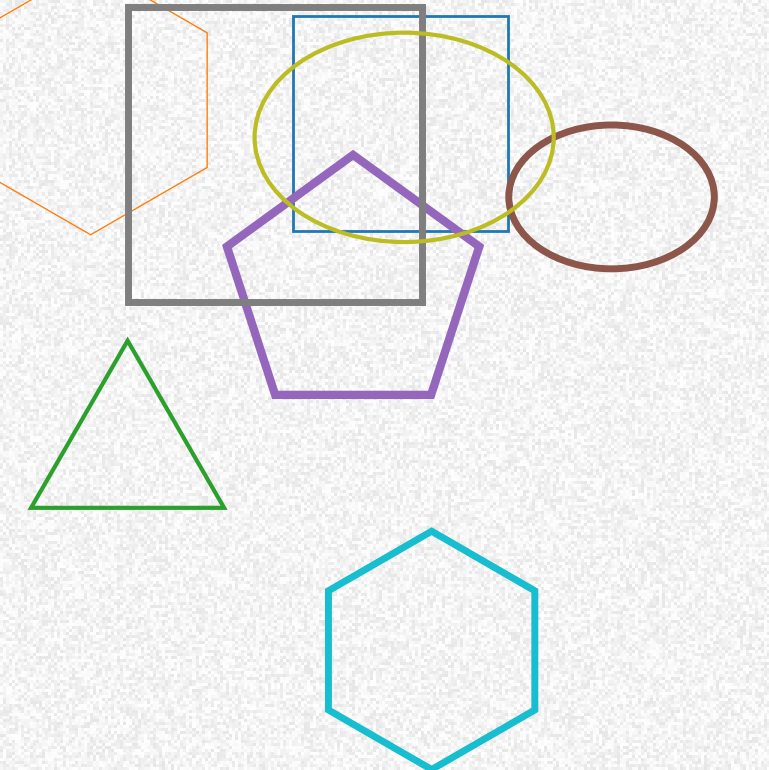[{"shape": "square", "thickness": 1, "radius": 0.7, "center": [0.521, 0.84]}, {"shape": "hexagon", "thickness": 0.5, "radius": 0.87, "center": [0.118, 0.87]}, {"shape": "triangle", "thickness": 1.5, "radius": 0.72, "center": [0.166, 0.413]}, {"shape": "pentagon", "thickness": 3, "radius": 0.86, "center": [0.459, 0.627]}, {"shape": "oval", "thickness": 2.5, "radius": 0.67, "center": [0.794, 0.744]}, {"shape": "square", "thickness": 2.5, "radius": 0.96, "center": [0.357, 0.799]}, {"shape": "oval", "thickness": 1.5, "radius": 0.97, "center": [0.525, 0.822]}, {"shape": "hexagon", "thickness": 2.5, "radius": 0.77, "center": [0.561, 0.155]}]